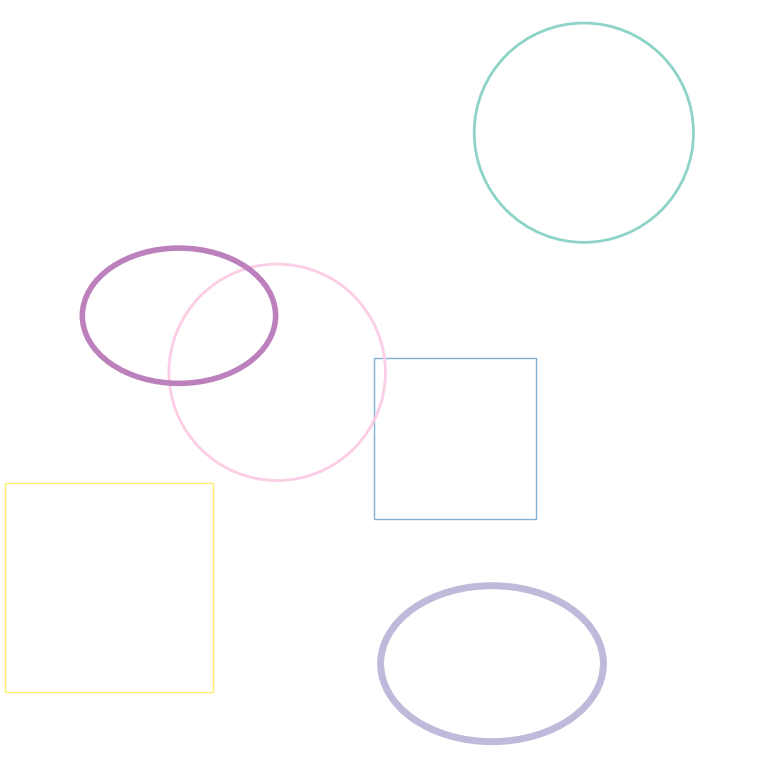[{"shape": "circle", "thickness": 1, "radius": 0.71, "center": [0.758, 0.828]}, {"shape": "oval", "thickness": 2.5, "radius": 0.72, "center": [0.639, 0.138]}, {"shape": "square", "thickness": 0.5, "radius": 0.53, "center": [0.591, 0.431]}, {"shape": "circle", "thickness": 1, "radius": 0.7, "center": [0.36, 0.516]}, {"shape": "oval", "thickness": 2, "radius": 0.63, "center": [0.232, 0.59]}, {"shape": "square", "thickness": 0.5, "radius": 0.68, "center": [0.142, 0.237]}]